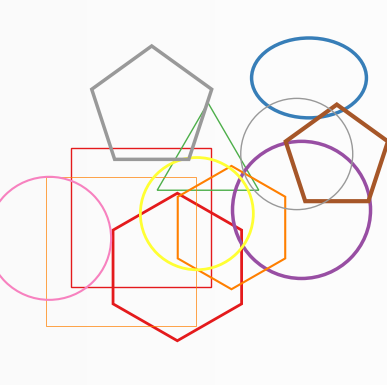[{"shape": "square", "thickness": 1, "radius": 0.9, "center": [0.363, 0.434]}, {"shape": "hexagon", "thickness": 2, "radius": 0.96, "center": [0.458, 0.307]}, {"shape": "oval", "thickness": 2.5, "radius": 0.74, "center": [0.797, 0.798]}, {"shape": "triangle", "thickness": 1, "radius": 0.76, "center": [0.537, 0.582]}, {"shape": "circle", "thickness": 2.5, "radius": 0.89, "center": [0.778, 0.455]}, {"shape": "square", "thickness": 0.5, "radius": 0.97, "center": [0.312, 0.346]}, {"shape": "hexagon", "thickness": 1.5, "radius": 0.8, "center": [0.597, 0.409]}, {"shape": "circle", "thickness": 2, "radius": 0.73, "center": [0.508, 0.445]}, {"shape": "pentagon", "thickness": 3, "radius": 0.69, "center": [0.869, 0.59]}, {"shape": "circle", "thickness": 1.5, "radius": 0.8, "center": [0.127, 0.381]}, {"shape": "circle", "thickness": 1, "radius": 0.72, "center": [0.766, 0.6]}, {"shape": "pentagon", "thickness": 2.5, "radius": 0.81, "center": [0.392, 0.718]}]